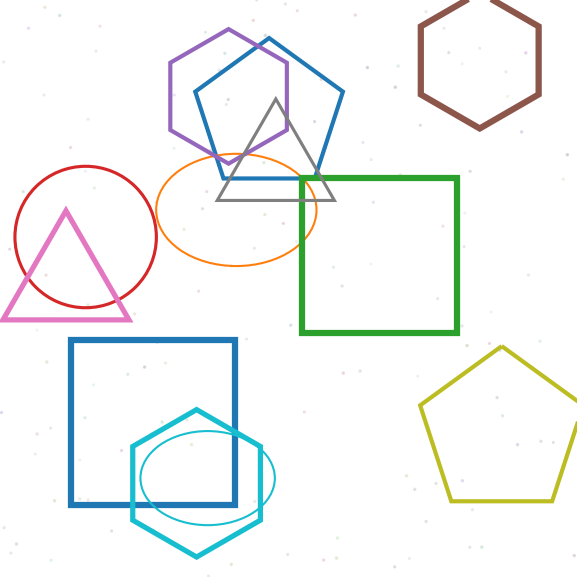[{"shape": "square", "thickness": 3, "radius": 0.71, "center": [0.265, 0.268]}, {"shape": "pentagon", "thickness": 2, "radius": 0.67, "center": [0.466, 0.799]}, {"shape": "oval", "thickness": 1, "radius": 0.69, "center": [0.409, 0.636]}, {"shape": "square", "thickness": 3, "radius": 0.67, "center": [0.657, 0.556]}, {"shape": "circle", "thickness": 1.5, "radius": 0.61, "center": [0.148, 0.589]}, {"shape": "hexagon", "thickness": 2, "radius": 0.58, "center": [0.396, 0.832]}, {"shape": "hexagon", "thickness": 3, "radius": 0.59, "center": [0.831, 0.894]}, {"shape": "triangle", "thickness": 2.5, "radius": 0.63, "center": [0.114, 0.508]}, {"shape": "triangle", "thickness": 1.5, "radius": 0.59, "center": [0.478, 0.711]}, {"shape": "pentagon", "thickness": 2, "radius": 0.74, "center": [0.869, 0.251]}, {"shape": "oval", "thickness": 1, "radius": 0.58, "center": [0.36, 0.171]}, {"shape": "hexagon", "thickness": 2.5, "radius": 0.64, "center": [0.34, 0.162]}]